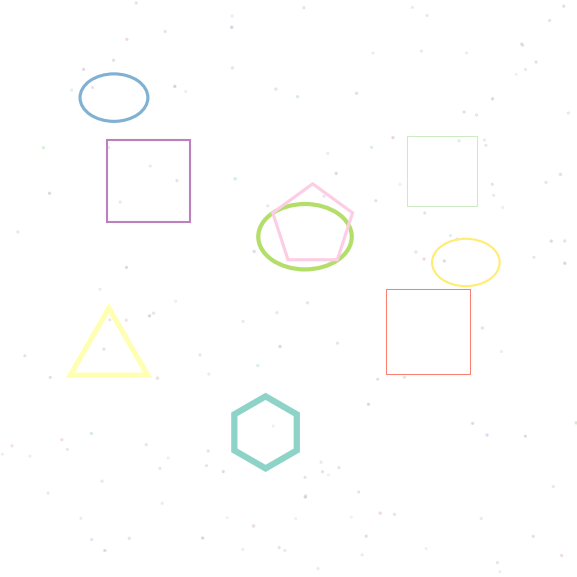[{"shape": "hexagon", "thickness": 3, "radius": 0.31, "center": [0.46, 0.25]}, {"shape": "triangle", "thickness": 2.5, "radius": 0.39, "center": [0.189, 0.388]}, {"shape": "square", "thickness": 0.5, "radius": 0.36, "center": [0.741, 0.425]}, {"shape": "oval", "thickness": 1.5, "radius": 0.29, "center": [0.197, 0.83]}, {"shape": "oval", "thickness": 2, "radius": 0.4, "center": [0.528, 0.589]}, {"shape": "pentagon", "thickness": 1.5, "radius": 0.36, "center": [0.541, 0.608]}, {"shape": "square", "thickness": 1, "radius": 0.36, "center": [0.256, 0.686]}, {"shape": "square", "thickness": 0.5, "radius": 0.31, "center": [0.765, 0.703]}, {"shape": "oval", "thickness": 1, "radius": 0.29, "center": [0.807, 0.545]}]